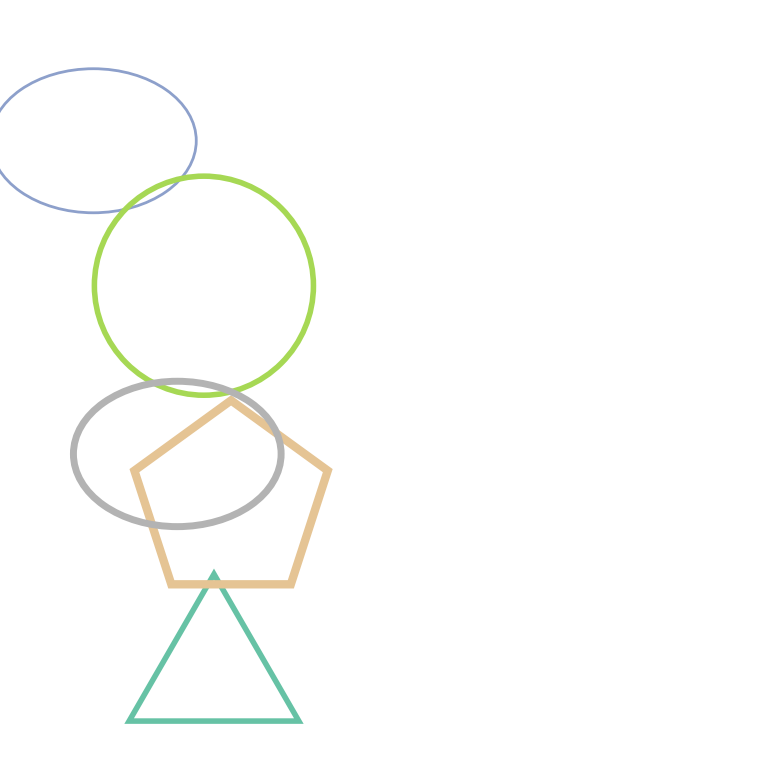[{"shape": "triangle", "thickness": 2, "radius": 0.64, "center": [0.278, 0.127]}, {"shape": "oval", "thickness": 1, "radius": 0.67, "center": [0.121, 0.817]}, {"shape": "circle", "thickness": 2, "radius": 0.71, "center": [0.265, 0.629]}, {"shape": "pentagon", "thickness": 3, "radius": 0.66, "center": [0.3, 0.348]}, {"shape": "oval", "thickness": 2.5, "radius": 0.67, "center": [0.23, 0.41]}]